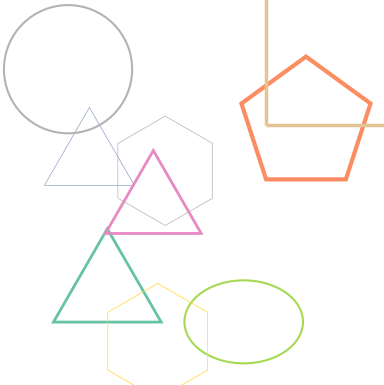[{"shape": "triangle", "thickness": 2, "radius": 0.81, "center": [0.279, 0.244]}, {"shape": "pentagon", "thickness": 3, "radius": 0.88, "center": [0.795, 0.677]}, {"shape": "triangle", "thickness": 0.5, "radius": 0.67, "center": [0.232, 0.586]}, {"shape": "triangle", "thickness": 2, "radius": 0.72, "center": [0.398, 0.465]}, {"shape": "oval", "thickness": 1.5, "radius": 0.77, "center": [0.633, 0.164]}, {"shape": "hexagon", "thickness": 0.5, "radius": 0.75, "center": [0.41, 0.114]}, {"shape": "square", "thickness": 2.5, "radius": 0.92, "center": [0.873, 0.858]}, {"shape": "hexagon", "thickness": 0.5, "radius": 0.71, "center": [0.429, 0.556]}, {"shape": "circle", "thickness": 1.5, "radius": 0.83, "center": [0.177, 0.82]}]